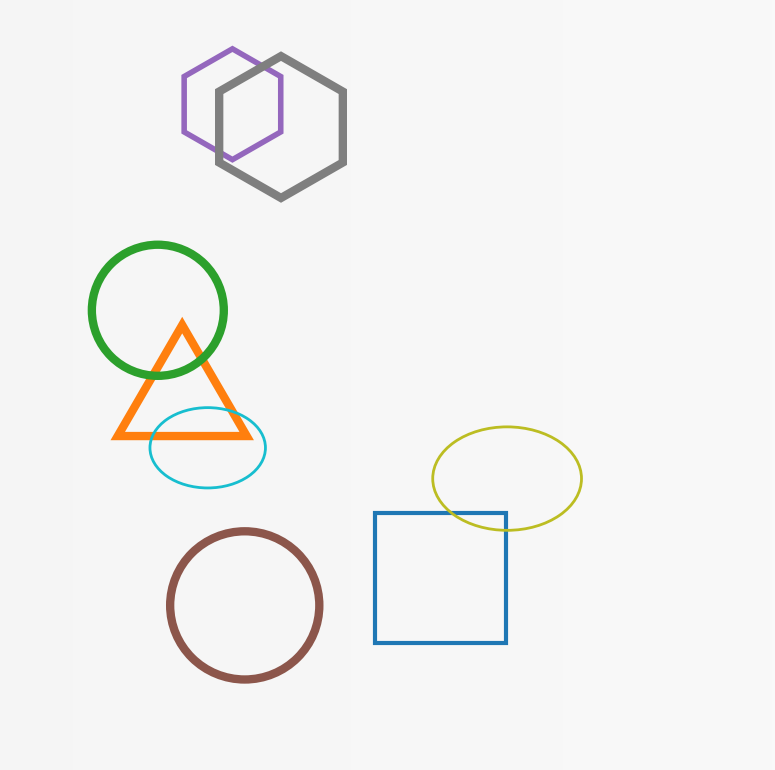[{"shape": "square", "thickness": 1.5, "radius": 0.42, "center": [0.568, 0.25]}, {"shape": "triangle", "thickness": 3, "radius": 0.48, "center": [0.235, 0.482]}, {"shape": "circle", "thickness": 3, "radius": 0.43, "center": [0.204, 0.597]}, {"shape": "hexagon", "thickness": 2, "radius": 0.36, "center": [0.3, 0.865]}, {"shape": "circle", "thickness": 3, "radius": 0.48, "center": [0.316, 0.214]}, {"shape": "hexagon", "thickness": 3, "radius": 0.46, "center": [0.363, 0.835]}, {"shape": "oval", "thickness": 1, "radius": 0.48, "center": [0.654, 0.378]}, {"shape": "oval", "thickness": 1, "radius": 0.37, "center": [0.268, 0.418]}]